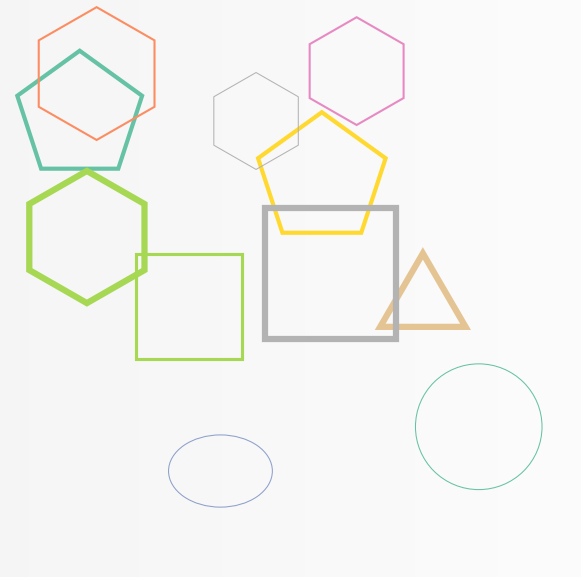[{"shape": "circle", "thickness": 0.5, "radius": 0.54, "center": [0.824, 0.26]}, {"shape": "pentagon", "thickness": 2, "radius": 0.56, "center": [0.137, 0.798]}, {"shape": "hexagon", "thickness": 1, "radius": 0.57, "center": [0.166, 0.872]}, {"shape": "oval", "thickness": 0.5, "radius": 0.45, "center": [0.379, 0.184]}, {"shape": "hexagon", "thickness": 1, "radius": 0.47, "center": [0.614, 0.876]}, {"shape": "square", "thickness": 1.5, "radius": 0.46, "center": [0.326, 0.469]}, {"shape": "hexagon", "thickness": 3, "radius": 0.57, "center": [0.149, 0.589]}, {"shape": "pentagon", "thickness": 2, "radius": 0.58, "center": [0.554, 0.689]}, {"shape": "triangle", "thickness": 3, "radius": 0.42, "center": [0.728, 0.476]}, {"shape": "square", "thickness": 3, "radius": 0.57, "center": [0.569, 0.526]}, {"shape": "hexagon", "thickness": 0.5, "radius": 0.42, "center": [0.441, 0.79]}]